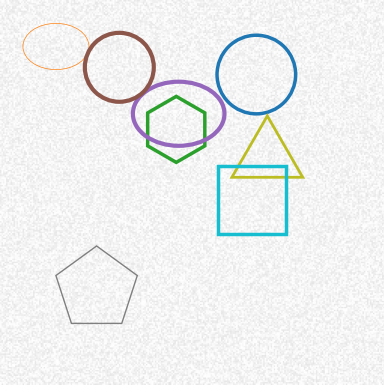[{"shape": "circle", "thickness": 2.5, "radius": 0.51, "center": [0.666, 0.806]}, {"shape": "oval", "thickness": 0.5, "radius": 0.43, "center": [0.145, 0.879]}, {"shape": "hexagon", "thickness": 2.5, "radius": 0.43, "center": [0.458, 0.664]}, {"shape": "oval", "thickness": 3, "radius": 0.59, "center": [0.464, 0.705]}, {"shape": "circle", "thickness": 3, "radius": 0.45, "center": [0.31, 0.825]}, {"shape": "pentagon", "thickness": 1, "radius": 0.56, "center": [0.251, 0.25]}, {"shape": "triangle", "thickness": 2, "radius": 0.53, "center": [0.694, 0.593]}, {"shape": "square", "thickness": 2.5, "radius": 0.44, "center": [0.655, 0.481]}]